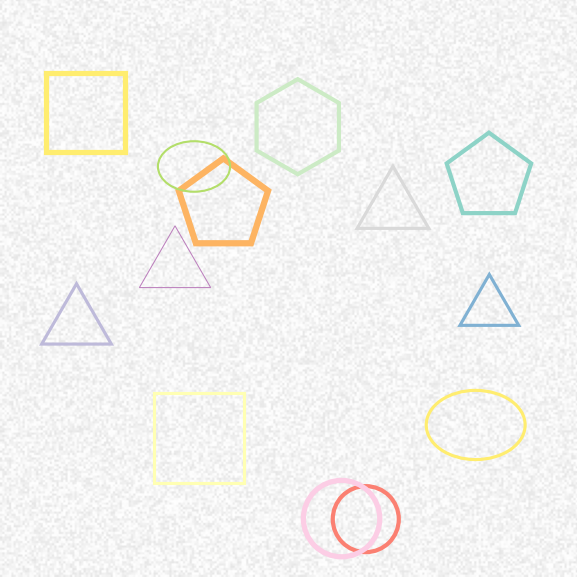[{"shape": "pentagon", "thickness": 2, "radius": 0.38, "center": [0.847, 0.692]}, {"shape": "square", "thickness": 1.5, "radius": 0.39, "center": [0.344, 0.241]}, {"shape": "triangle", "thickness": 1.5, "radius": 0.35, "center": [0.133, 0.438]}, {"shape": "circle", "thickness": 2, "radius": 0.29, "center": [0.633, 0.1]}, {"shape": "triangle", "thickness": 1.5, "radius": 0.29, "center": [0.847, 0.465]}, {"shape": "pentagon", "thickness": 3, "radius": 0.41, "center": [0.387, 0.644]}, {"shape": "oval", "thickness": 1, "radius": 0.31, "center": [0.336, 0.711]}, {"shape": "circle", "thickness": 2.5, "radius": 0.33, "center": [0.591, 0.101]}, {"shape": "triangle", "thickness": 1.5, "radius": 0.36, "center": [0.68, 0.64]}, {"shape": "triangle", "thickness": 0.5, "radius": 0.36, "center": [0.303, 0.537]}, {"shape": "hexagon", "thickness": 2, "radius": 0.41, "center": [0.516, 0.78]}, {"shape": "square", "thickness": 2.5, "radius": 0.34, "center": [0.148, 0.804]}, {"shape": "oval", "thickness": 1.5, "radius": 0.43, "center": [0.824, 0.263]}]